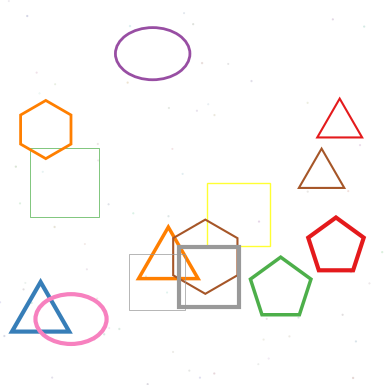[{"shape": "triangle", "thickness": 1.5, "radius": 0.34, "center": [0.882, 0.677]}, {"shape": "pentagon", "thickness": 3, "radius": 0.38, "center": [0.873, 0.359]}, {"shape": "triangle", "thickness": 3, "radius": 0.43, "center": [0.105, 0.182]}, {"shape": "square", "thickness": 0.5, "radius": 0.45, "center": [0.168, 0.526]}, {"shape": "pentagon", "thickness": 2.5, "radius": 0.41, "center": [0.729, 0.249]}, {"shape": "oval", "thickness": 2, "radius": 0.48, "center": [0.397, 0.861]}, {"shape": "hexagon", "thickness": 2, "radius": 0.38, "center": [0.119, 0.664]}, {"shape": "triangle", "thickness": 2.5, "radius": 0.45, "center": [0.437, 0.321]}, {"shape": "square", "thickness": 1, "radius": 0.41, "center": [0.619, 0.444]}, {"shape": "triangle", "thickness": 1.5, "radius": 0.34, "center": [0.835, 0.546]}, {"shape": "hexagon", "thickness": 1.5, "radius": 0.48, "center": [0.533, 0.333]}, {"shape": "oval", "thickness": 3, "radius": 0.46, "center": [0.184, 0.171]}, {"shape": "square", "thickness": 0.5, "radius": 0.37, "center": [0.408, 0.268]}, {"shape": "square", "thickness": 3, "radius": 0.39, "center": [0.543, 0.28]}]